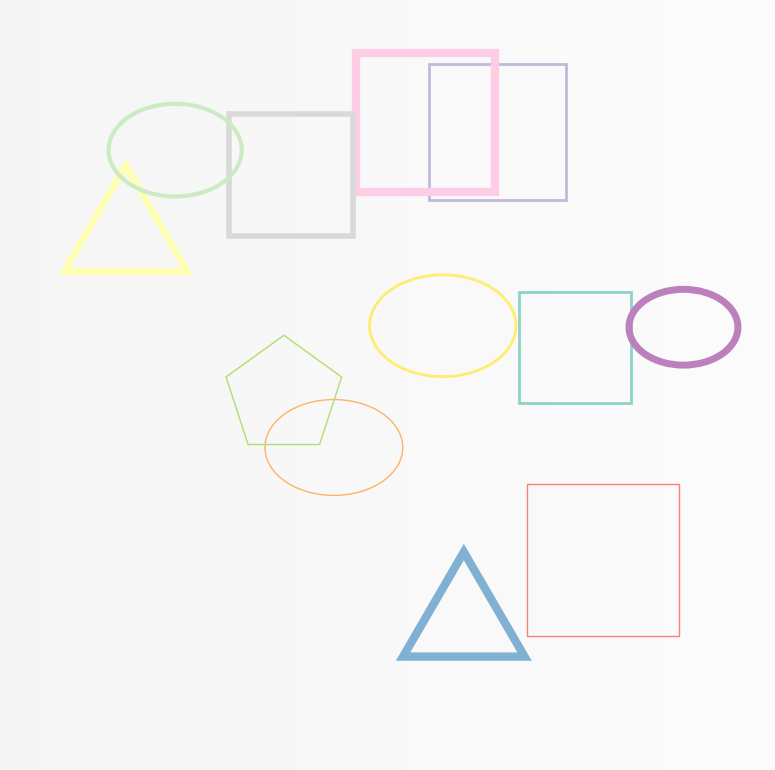[{"shape": "square", "thickness": 1, "radius": 0.36, "center": [0.743, 0.549]}, {"shape": "triangle", "thickness": 2.5, "radius": 0.46, "center": [0.162, 0.693]}, {"shape": "square", "thickness": 1, "radius": 0.44, "center": [0.642, 0.828]}, {"shape": "square", "thickness": 0.5, "radius": 0.49, "center": [0.778, 0.273]}, {"shape": "triangle", "thickness": 3, "radius": 0.45, "center": [0.598, 0.193]}, {"shape": "oval", "thickness": 0.5, "radius": 0.44, "center": [0.431, 0.419]}, {"shape": "pentagon", "thickness": 0.5, "radius": 0.39, "center": [0.366, 0.486]}, {"shape": "square", "thickness": 3, "radius": 0.45, "center": [0.549, 0.841]}, {"shape": "square", "thickness": 2, "radius": 0.4, "center": [0.375, 0.773]}, {"shape": "oval", "thickness": 2.5, "radius": 0.35, "center": [0.882, 0.575]}, {"shape": "oval", "thickness": 1.5, "radius": 0.43, "center": [0.226, 0.805]}, {"shape": "oval", "thickness": 1, "radius": 0.47, "center": [0.571, 0.577]}]